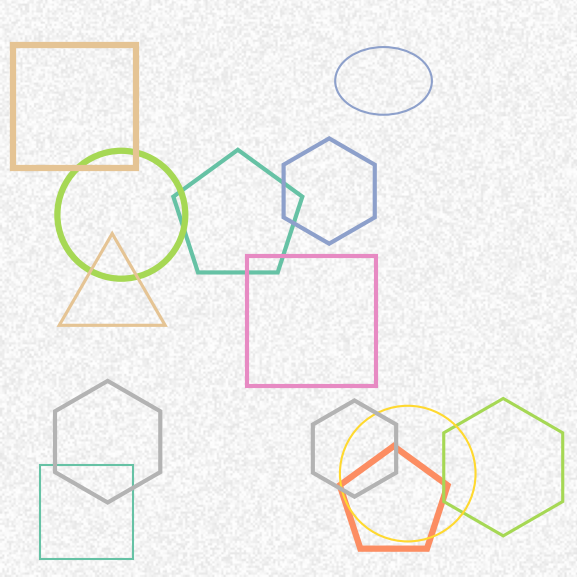[{"shape": "pentagon", "thickness": 2, "radius": 0.59, "center": [0.412, 0.622]}, {"shape": "square", "thickness": 1, "radius": 0.41, "center": [0.15, 0.112]}, {"shape": "pentagon", "thickness": 3, "radius": 0.49, "center": [0.682, 0.128]}, {"shape": "hexagon", "thickness": 2, "radius": 0.46, "center": [0.57, 0.668]}, {"shape": "oval", "thickness": 1, "radius": 0.42, "center": [0.664, 0.859]}, {"shape": "square", "thickness": 2, "radius": 0.56, "center": [0.539, 0.443]}, {"shape": "hexagon", "thickness": 1.5, "radius": 0.59, "center": [0.871, 0.19]}, {"shape": "circle", "thickness": 3, "radius": 0.55, "center": [0.21, 0.627]}, {"shape": "circle", "thickness": 1, "radius": 0.59, "center": [0.706, 0.179]}, {"shape": "triangle", "thickness": 1.5, "radius": 0.53, "center": [0.194, 0.489]}, {"shape": "square", "thickness": 3, "radius": 0.53, "center": [0.129, 0.815]}, {"shape": "hexagon", "thickness": 2, "radius": 0.53, "center": [0.186, 0.234]}, {"shape": "hexagon", "thickness": 2, "radius": 0.42, "center": [0.614, 0.222]}]